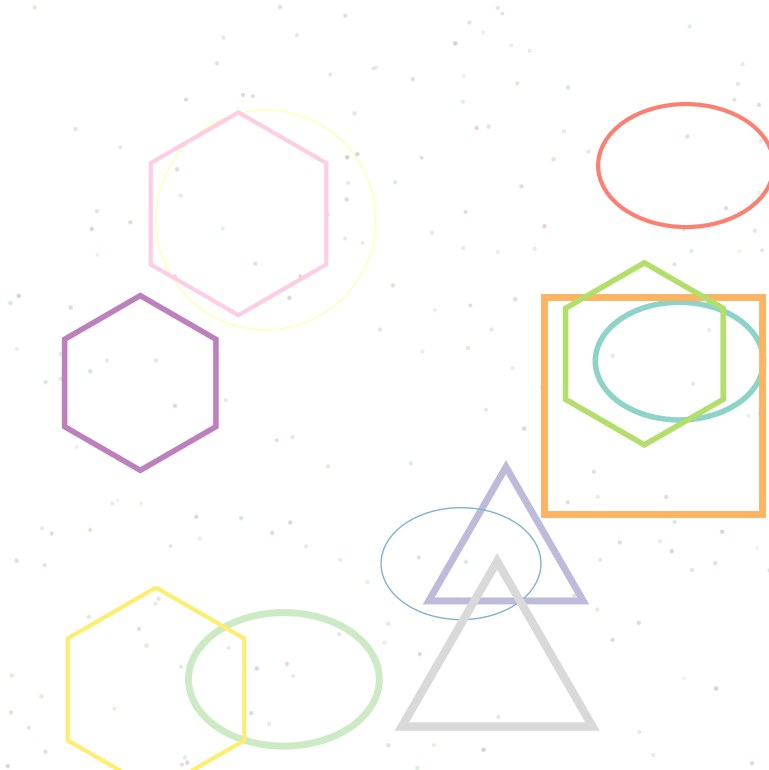[{"shape": "oval", "thickness": 2, "radius": 0.55, "center": [0.882, 0.531]}, {"shape": "circle", "thickness": 0.5, "radius": 0.71, "center": [0.345, 0.714]}, {"shape": "triangle", "thickness": 2.5, "radius": 0.58, "center": [0.657, 0.278]}, {"shape": "oval", "thickness": 1.5, "radius": 0.57, "center": [0.891, 0.785]}, {"shape": "oval", "thickness": 0.5, "radius": 0.52, "center": [0.599, 0.268]}, {"shape": "square", "thickness": 2.5, "radius": 0.71, "center": [0.848, 0.473]}, {"shape": "hexagon", "thickness": 2, "radius": 0.59, "center": [0.837, 0.54]}, {"shape": "hexagon", "thickness": 1.5, "radius": 0.66, "center": [0.31, 0.722]}, {"shape": "triangle", "thickness": 3, "radius": 0.72, "center": [0.646, 0.128]}, {"shape": "hexagon", "thickness": 2, "radius": 0.57, "center": [0.182, 0.503]}, {"shape": "oval", "thickness": 2.5, "radius": 0.62, "center": [0.369, 0.118]}, {"shape": "hexagon", "thickness": 1.5, "radius": 0.66, "center": [0.203, 0.105]}]